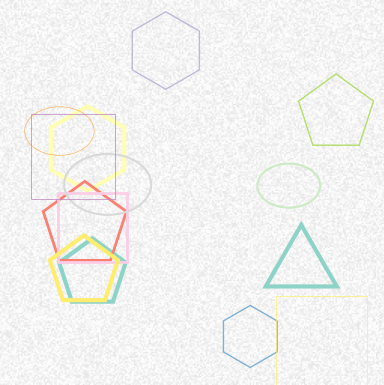[{"shape": "pentagon", "thickness": 3, "radius": 0.45, "center": [0.24, 0.29]}, {"shape": "triangle", "thickness": 3, "radius": 0.53, "center": [0.782, 0.309]}, {"shape": "hexagon", "thickness": 3, "radius": 0.55, "center": [0.227, 0.614]}, {"shape": "hexagon", "thickness": 1, "radius": 0.5, "center": [0.431, 0.869]}, {"shape": "pentagon", "thickness": 2, "radius": 0.57, "center": [0.22, 0.416]}, {"shape": "hexagon", "thickness": 1, "radius": 0.4, "center": [0.65, 0.126]}, {"shape": "oval", "thickness": 0.5, "radius": 0.45, "center": [0.154, 0.66]}, {"shape": "pentagon", "thickness": 1, "radius": 0.51, "center": [0.873, 0.706]}, {"shape": "square", "thickness": 2, "radius": 0.45, "center": [0.241, 0.409]}, {"shape": "oval", "thickness": 1.5, "radius": 0.57, "center": [0.28, 0.521]}, {"shape": "square", "thickness": 0.5, "radius": 0.55, "center": [0.191, 0.593]}, {"shape": "oval", "thickness": 1.5, "radius": 0.41, "center": [0.75, 0.518]}, {"shape": "square", "thickness": 0.5, "radius": 0.59, "center": [0.834, 0.114]}, {"shape": "pentagon", "thickness": 3, "radius": 0.46, "center": [0.218, 0.296]}]